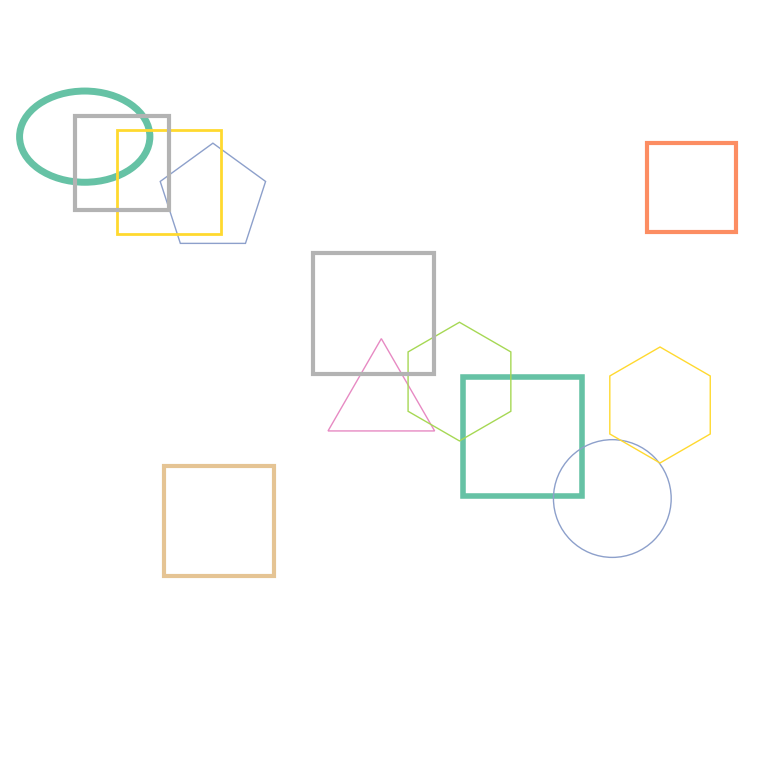[{"shape": "oval", "thickness": 2.5, "radius": 0.42, "center": [0.11, 0.823]}, {"shape": "square", "thickness": 2, "radius": 0.39, "center": [0.678, 0.433]}, {"shape": "square", "thickness": 1.5, "radius": 0.29, "center": [0.899, 0.757]}, {"shape": "circle", "thickness": 0.5, "radius": 0.38, "center": [0.795, 0.353]}, {"shape": "pentagon", "thickness": 0.5, "radius": 0.36, "center": [0.276, 0.742]}, {"shape": "triangle", "thickness": 0.5, "radius": 0.4, "center": [0.495, 0.48]}, {"shape": "hexagon", "thickness": 0.5, "radius": 0.39, "center": [0.597, 0.504]}, {"shape": "hexagon", "thickness": 0.5, "radius": 0.38, "center": [0.857, 0.474]}, {"shape": "square", "thickness": 1, "radius": 0.34, "center": [0.219, 0.763]}, {"shape": "square", "thickness": 1.5, "radius": 0.36, "center": [0.284, 0.323]}, {"shape": "square", "thickness": 1.5, "radius": 0.3, "center": [0.158, 0.789]}, {"shape": "square", "thickness": 1.5, "radius": 0.39, "center": [0.485, 0.593]}]